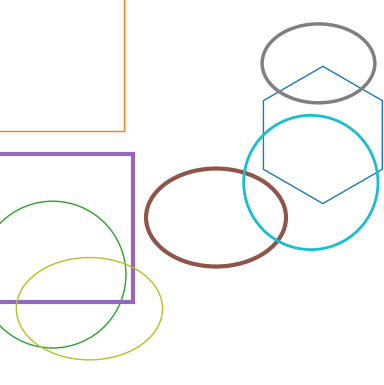[{"shape": "hexagon", "thickness": 1, "radius": 0.89, "center": [0.839, 0.649]}, {"shape": "square", "thickness": 1, "radius": 0.95, "center": [0.132, 0.85]}, {"shape": "circle", "thickness": 1, "radius": 0.95, "center": [0.137, 0.287]}, {"shape": "square", "thickness": 3, "radius": 0.96, "center": [0.154, 0.408]}, {"shape": "oval", "thickness": 3, "radius": 0.91, "center": [0.561, 0.435]}, {"shape": "oval", "thickness": 2.5, "radius": 0.73, "center": [0.827, 0.835]}, {"shape": "oval", "thickness": 1, "radius": 0.95, "center": [0.232, 0.198]}, {"shape": "circle", "thickness": 2, "radius": 0.87, "center": [0.807, 0.526]}]